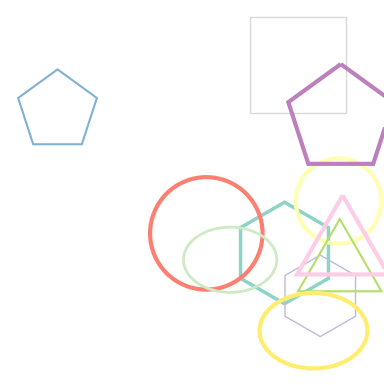[{"shape": "hexagon", "thickness": 2.5, "radius": 0.66, "center": [0.739, 0.343]}, {"shape": "circle", "thickness": 3, "radius": 0.55, "center": [0.879, 0.478]}, {"shape": "hexagon", "thickness": 1, "radius": 0.53, "center": [0.832, 0.232]}, {"shape": "circle", "thickness": 3, "radius": 0.73, "center": [0.536, 0.394]}, {"shape": "pentagon", "thickness": 1.5, "radius": 0.54, "center": [0.149, 0.712]}, {"shape": "triangle", "thickness": 1.5, "radius": 0.63, "center": [0.883, 0.306]}, {"shape": "triangle", "thickness": 3, "radius": 0.68, "center": [0.89, 0.356]}, {"shape": "square", "thickness": 1, "radius": 0.62, "center": [0.773, 0.832]}, {"shape": "pentagon", "thickness": 3, "radius": 0.72, "center": [0.885, 0.69]}, {"shape": "oval", "thickness": 2, "radius": 0.61, "center": [0.598, 0.325]}, {"shape": "oval", "thickness": 3, "radius": 0.7, "center": [0.814, 0.141]}]